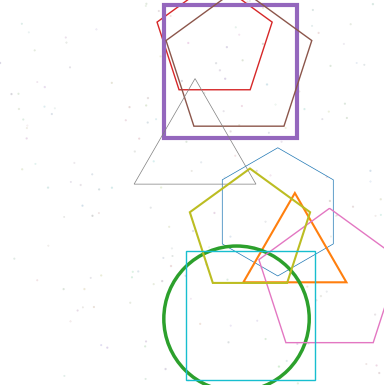[{"shape": "hexagon", "thickness": 0.5, "radius": 0.83, "center": [0.722, 0.45]}, {"shape": "triangle", "thickness": 1.5, "radius": 0.77, "center": [0.766, 0.344]}, {"shape": "circle", "thickness": 2.5, "radius": 0.94, "center": [0.614, 0.172]}, {"shape": "pentagon", "thickness": 1, "radius": 0.79, "center": [0.557, 0.894]}, {"shape": "square", "thickness": 3, "radius": 0.87, "center": [0.598, 0.815]}, {"shape": "pentagon", "thickness": 1, "radius": 0.99, "center": [0.621, 0.833]}, {"shape": "pentagon", "thickness": 1, "radius": 0.96, "center": [0.856, 0.266]}, {"shape": "triangle", "thickness": 0.5, "radius": 0.91, "center": [0.507, 0.613]}, {"shape": "pentagon", "thickness": 1.5, "radius": 0.82, "center": [0.649, 0.398]}, {"shape": "square", "thickness": 1, "radius": 0.83, "center": [0.65, 0.18]}]